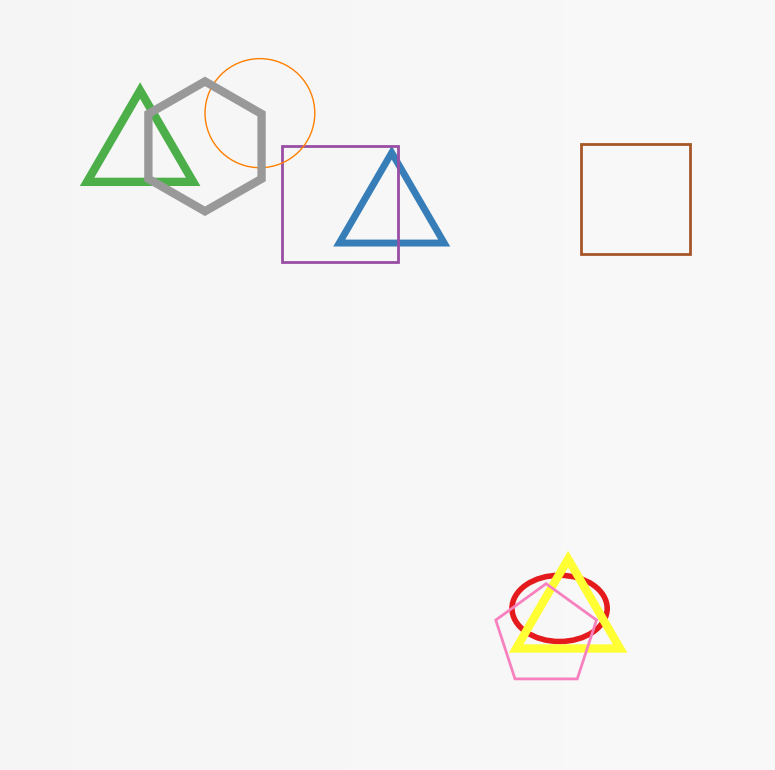[{"shape": "oval", "thickness": 2, "radius": 0.31, "center": [0.722, 0.21]}, {"shape": "triangle", "thickness": 2.5, "radius": 0.39, "center": [0.505, 0.723]}, {"shape": "triangle", "thickness": 3, "radius": 0.4, "center": [0.181, 0.803]}, {"shape": "square", "thickness": 1, "radius": 0.37, "center": [0.439, 0.735]}, {"shape": "circle", "thickness": 0.5, "radius": 0.35, "center": [0.335, 0.853]}, {"shape": "triangle", "thickness": 3, "radius": 0.39, "center": [0.733, 0.197]}, {"shape": "square", "thickness": 1, "radius": 0.35, "center": [0.82, 0.741]}, {"shape": "pentagon", "thickness": 1, "radius": 0.34, "center": [0.705, 0.174]}, {"shape": "hexagon", "thickness": 3, "radius": 0.42, "center": [0.264, 0.81]}]